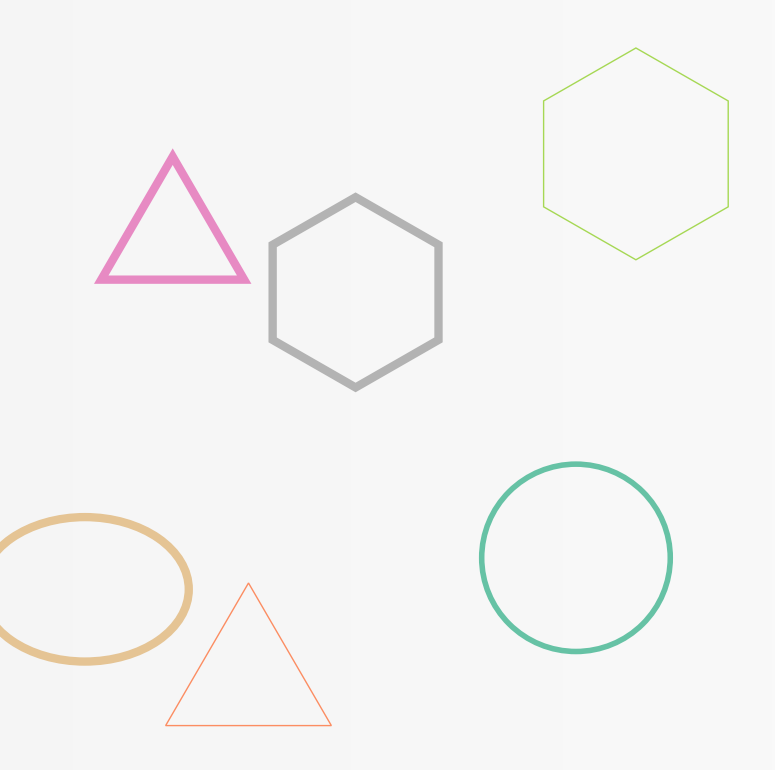[{"shape": "circle", "thickness": 2, "radius": 0.61, "center": [0.743, 0.276]}, {"shape": "triangle", "thickness": 0.5, "radius": 0.62, "center": [0.321, 0.119]}, {"shape": "triangle", "thickness": 3, "radius": 0.53, "center": [0.223, 0.69]}, {"shape": "hexagon", "thickness": 0.5, "radius": 0.69, "center": [0.821, 0.8]}, {"shape": "oval", "thickness": 3, "radius": 0.67, "center": [0.11, 0.235]}, {"shape": "hexagon", "thickness": 3, "radius": 0.62, "center": [0.459, 0.62]}]